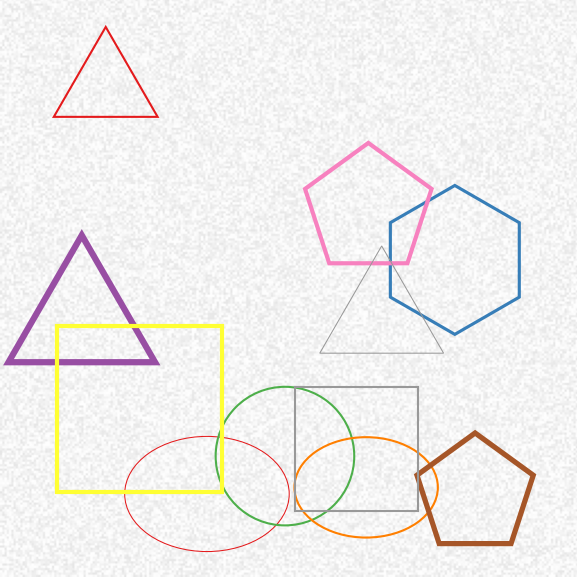[{"shape": "triangle", "thickness": 1, "radius": 0.52, "center": [0.183, 0.849]}, {"shape": "oval", "thickness": 0.5, "radius": 0.71, "center": [0.358, 0.144]}, {"shape": "hexagon", "thickness": 1.5, "radius": 0.64, "center": [0.788, 0.549]}, {"shape": "circle", "thickness": 1, "radius": 0.6, "center": [0.493, 0.209]}, {"shape": "triangle", "thickness": 3, "radius": 0.73, "center": [0.142, 0.445]}, {"shape": "oval", "thickness": 1, "radius": 0.62, "center": [0.634, 0.155]}, {"shape": "square", "thickness": 2, "radius": 0.72, "center": [0.241, 0.291]}, {"shape": "pentagon", "thickness": 2.5, "radius": 0.53, "center": [0.823, 0.143]}, {"shape": "pentagon", "thickness": 2, "radius": 0.58, "center": [0.638, 0.636]}, {"shape": "triangle", "thickness": 0.5, "radius": 0.62, "center": [0.661, 0.449]}, {"shape": "square", "thickness": 1, "radius": 0.53, "center": [0.617, 0.222]}]